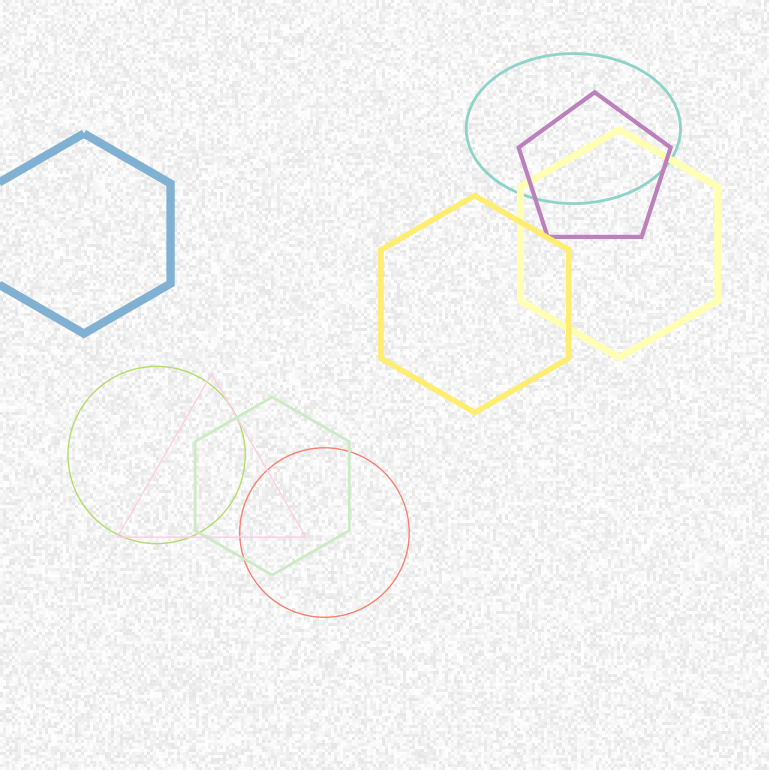[{"shape": "oval", "thickness": 1, "radius": 0.7, "center": [0.745, 0.833]}, {"shape": "hexagon", "thickness": 2.5, "radius": 0.74, "center": [0.804, 0.683]}, {"shape": "circle", "thickness": 0.5, "radius": 0.55, "center": [0.421, 0.308]}, {"shape": "hexagon", "thickness": 3, "radius": 0.65, "center": [0.109, 0.697]}, {"shape": "circle", "thickness": 0.5, "radius": 0.58, "center": [0.203, 0.409]}, {"shape": "triangle", "thickness": 0.5, "radius": 0.71, "center": [0.275, 0.373]}, {"shape": "pentagon", "thickness": 1.5, "radius": 0.52, "center": [0.772, 0.776]}, {"shape": "hexagon", "thickness": 1, "radius": 0.58, "center": [0.353, 0.369]}, {"shape": "hexagon", "thickness": 2, "radius": 0.7, "center": [0.617, 0.605]}]